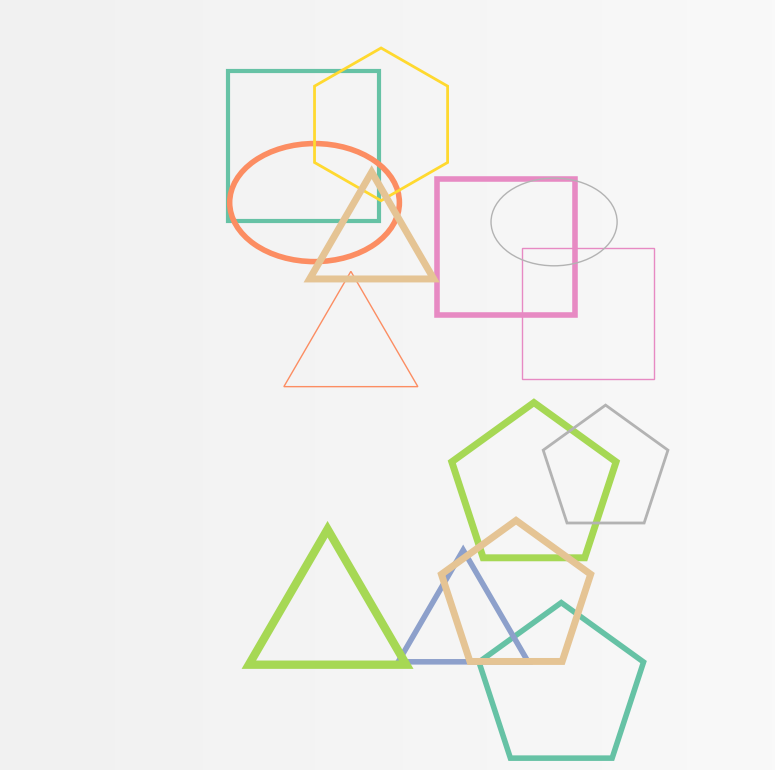[{"shape": "pentagon", "thickness": 2, "radius": 0.56, "center": [0.724, 0.106]}, {"shape": "square", "thickness": 1.5, "radius": 0.49, "center": [0.391, 0.81]}, {"shape": "oval", "thickness": 2, "radius": 0.55, "center": [0.406, 0.737]}, {"shape": "triangle", "thickness": 0.5, "radius": 0.5, "center": [0.453, 0.548]}, {"shape": "triangle", "thickness": 2, "radius": 0.48, "center": [0.598, 0.189]}, {"shape": "square", "thickness": 2, "radius": 0.44, "center": [0.653, 0.679]}, {"shape": "square", "thickness": 0.5, "radius": 0.42, "center": [0.759, 0.593]}, {"shape": "pentagon", "thickness": 2.5, "radius": 0.56, "center": [0.689, 0.366]}, {"shape": "triangle", "thickness": 3, "radius": 0.59, "center": [0.423, 0.195]}, {"shape": "hexagon", "thickness": 1, "radius": 0.5, "center": [0.492, 0.839]}, {"shape": "triangle", "thickness": 2.5, "radius": 0.46, "center": [0.48, 0.684]}, {"shape": "pentagon", "thickness": 2.5, "radius": 0.51, "center": [0.666, 0.223]}, {"shape": "pentagon", "thickness": 1, "radius": 0.42, "center": [0.781, 0.389]}, {"shape": "oval", "thickness": 0.5, "radius": 0.41, "center": [0.715, 0.712]}]